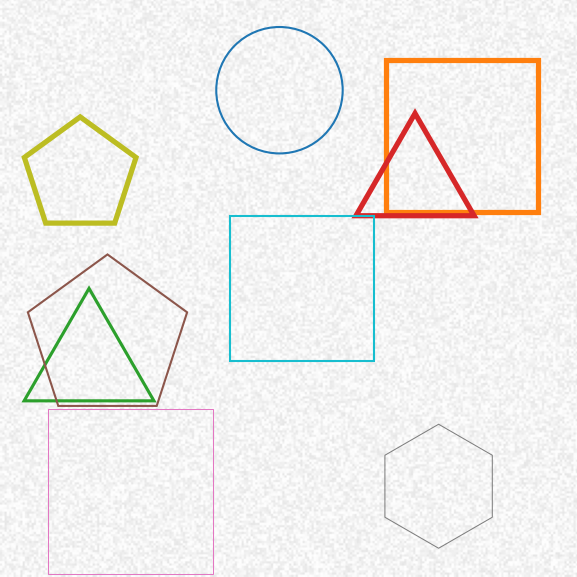[{"shape": "circle", "thickness": 1, "radius": 0.55, "center": [0.484, 0.843]}, {"shape": "square", "thickness": 2.5, "radius": 0.66, "center": [0.801, 0.764]}, {"shape": "triangle", "thickness": 1.5, "radius": 0.65, "center": [0.154, 0.37]}, {"shape": "triangle", "thickness": 2.5, "radius": 0.59, "center": [0.719, 0.685]}, {"shape": "pentagon", "thickness": 1, "radius": 0.72, "center": [0.186, 0.414]}, {"shape": "square", "thickness": 0.5, "radius": 0.72, "center": [0.226, 0.148]}, {"shape": "hexagon", "thickness": 0.5, "radius": 0.54, "center": [0.759, 0.157]}, {"shape": "pentagon", "thickness": 2.5, "radius": 0.51, "center": [0.139, 0.695]}, {"shape": "square", "thickness": 1, "radius": 0.63, "center": [0.523, 0.5]}]